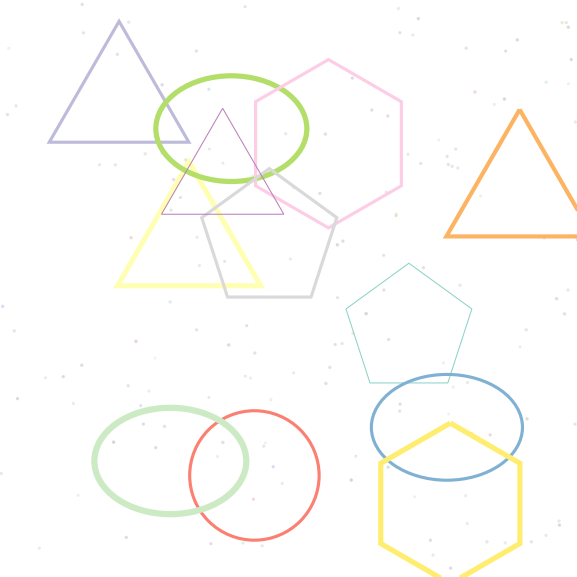[{"shape": "pentagon", "thickness": 0.5, "radius": 0.57, "center": [0.708, 0.429]}, {"shape": "triangle", "thickness": 2.5, "radius": 0.71, "center": [0.327, 0.576]}, {"shape": "triangle", "thickness": 1.5, "radius": 0.7, "center": [0.206, 0.823]}, {"shape": "circle", "thickness": 1.5, "radius": 0.56, "center": [0.441, 0.176]}, {"shape": "oval", "thickness": 1.5, "radius": 0.65, "center": [0.774, 0.259]}, {"shape": "triangle", "thickness": 2, "radius": 0.73, "center": [0.9, 0.663]}, {"shape": "oval", "thickness": 2.5, "radius": 0.65, "center": [0.401, 0.776]}, {"shape": "hexagon", "thickness": 1.5, "radius": 0.73, "center": [0.569, 0.75]}, {"shape": "pentagon", "thickness": 1.5, "radius": 0.61, "center": [0.466, 0.584]}, {"shape": "triangle", "thickness": 0.5, "radius": 0.61, "center": [0.386, 0.689]}, {"shape": "oval", "thickness": 3, "radius": 0.66, "center": [0.295, 0.201]}, {"shape": "hexagon", "thickness": 2.5, "radius": 0.7, "center": [0.78, 0.127]}]